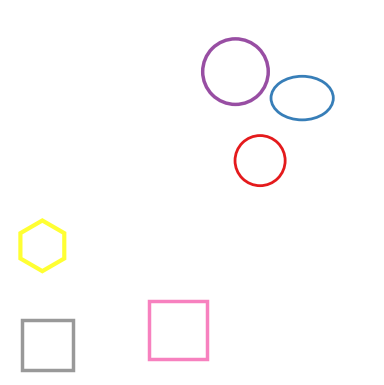[{"shape": "circle", "thickness": 2, "radius": 0.33, "center": [0.676, 0.583]}, {"shape": "oval", "thickness": 2, "radius": 0.4, "center": [0.785, 0.745]}, {"shape": "circle", "thickness": 2.5, "radius": 0.43, "center": [0.612, 0.814]}, {"shape": "hexagon", "thickness": 3, "radius": 0.33, "center": [0.11, 0.362]}, {"shape": "square", "thickness": 2.5, "radius": 0.37, "center": [0.463, 0.142]}, {"shape": "square", "thickness": 2.5, "radius": 0.33, "center": [0.124, 0.103]}]